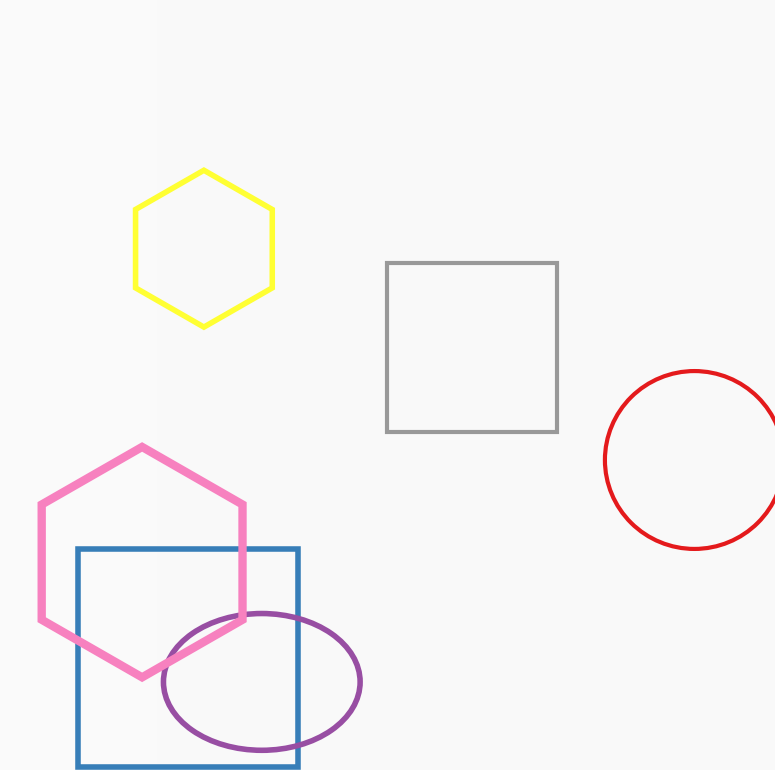[{"shape": "circle", "thickness": 1.5, "radius": 0.58, "center": [0.896, 0.403]}, {"shape": "square", "thickness": 2, "radius": 0.71, "center": [0.242, 0.146]}, {"shape": "oval", "thickness": 2, "radius": 0.63, "center": [0.338, 0.114]}, {"shape": "hexagon", "thickness": 2, "radius": 0.51, "center": [0.263, 0.677]}, {"shape": "hexagon", "thickness": 3, "radius": 0.75, "center": [0.183, 0.27]}, {"shape": "square", "thickness": 1.5, "radius": 0.55, "center": [0.609, 0.549]}]